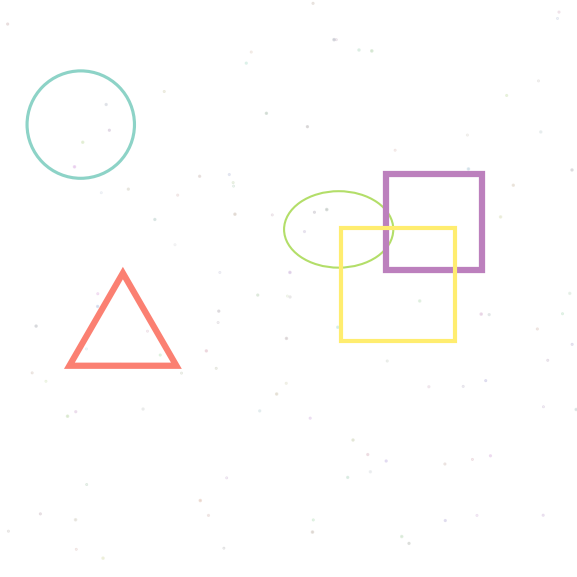[{"shape": "circle", "thickness": 1.5, "radius": 0.47, "center": [0.14, 0.783]}, {"shape": "triangle", "thickness": 3, "radius": 0.53, "center": [0.213, 0.419]}, {"shape": "oval", "thickness": 1, "radius": 0.47, "center": [0.586, 0.602]}, {"shape": "square", "thickness": 3, "radius": 0.42, "center": [0.752, 0.615]}, {"shape": "square", "thickness": 2, "radius": 0.49, "center": [0.69, 0.507]}]